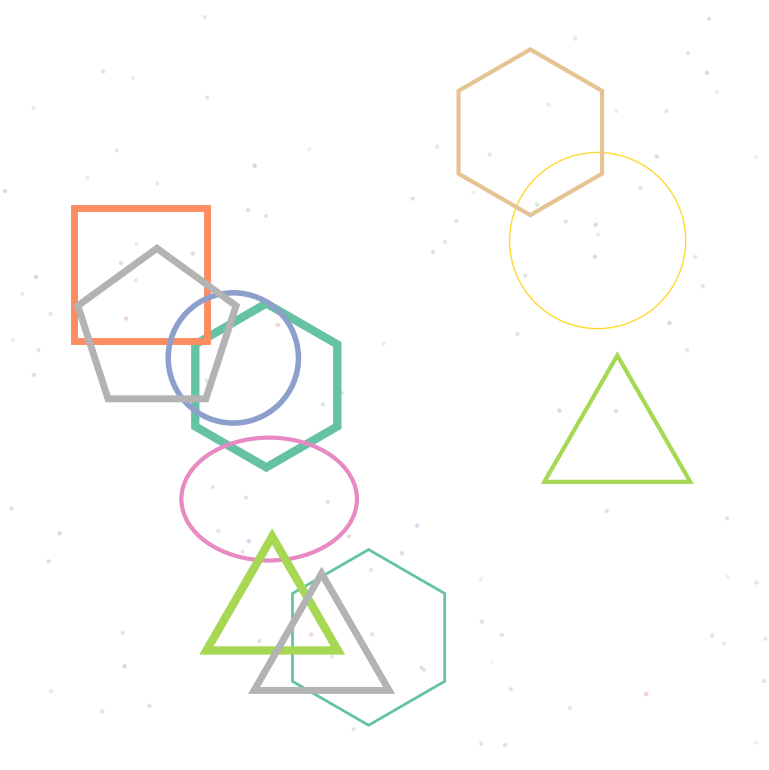[{"shape": "hexagon", "thickness": 1, "radius": 0.57, "center": [0.479, 0.172]}, {"shape": "hexagon", "thickness": 3, "radius": 0.53, "center": [0.346, 0.499]}, {"shape": "square", "thickness": 2.5, "radius": 0.43, "center": [0.182, 0.643]}, {"shape": "circle", "thickness": 2, "radius": 0.42, "center": [0.303, 0.535]}, {"shape": "oval", "thickness": 1.5, "radius": 0.57, "center": [0.35, 0.352]}, {"shape": "triangle", "thickness": 1.5, "radius": 0.55, "center": [0.802, 0.429]}, {"shape": "triangle", "thickness": 3, "radius": 0.49, "center": [0.354, 0.205]}, {"shape": "circle", "thickness": 0.5, "radius": 0.57, "center": [0.776, 0.688]}, {"shape": "hexagon", "thickness": 1.5, "radius": 0.54, "center": [0.689, 0.828]}, {"shape": "triangle", "thickness": 2.5, "radius": 0.51, "center": [0.418, 0.154]}, {"shape": "pentagon", "thickness": 2.5, "radius": 0.54, "center": [0.204, 0.569]}]